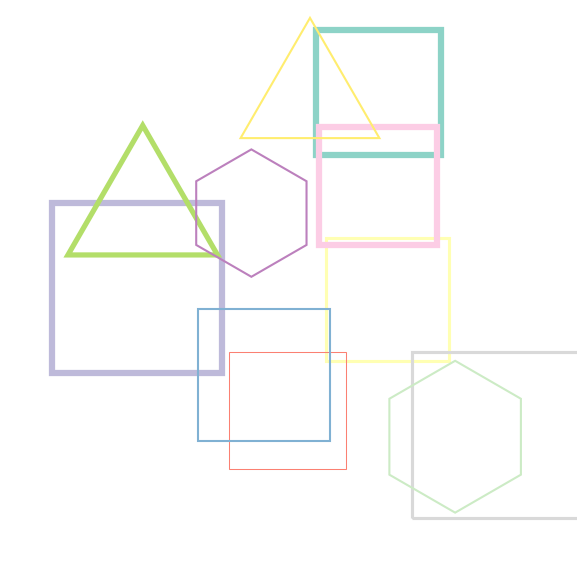[{"shape": "square", "thickness": 3, "radius": 0.54, "center": [0.655, 0.839]}, {"shape": "square", "thickness": 1.5, "radius": 0.53, "center": [0.671, 0.48]}, {"shape": "square", "thickness": 3, "radius": 0.74, "center": [0.237, 0.5]}, {"shape": "square", "thickness": 0.5, "radius": 0.51, "center": [0.497, 0.288]}, {"shape": "square", "thickness": 1, "radius": 0.57, "center": [0.458, 0.35]}, {"shape": "triangle", "thickness": 2.5, "radius": 0.75, "center": [0.247, 0.632]}, {"shape": "square", "thickness": 3, "radius": 0.51, "center": [0.654, 0.677]}, {"shape": "square", "thickness": 1.5, "radius": 0.72, "center": [0.857, 0.246]}, {"shape": "hexagon", "thickness": 1, "radius": 0.55, "center": [0.435, 0.63]}, {"shape": "hexagon", "thickness": 1, "radius": 0.66, "center": [0.788, 0.243]}, {"shape": "triangle", "thickness": 1, "radius": 0.69, "center": [0.537, 0.829]}]